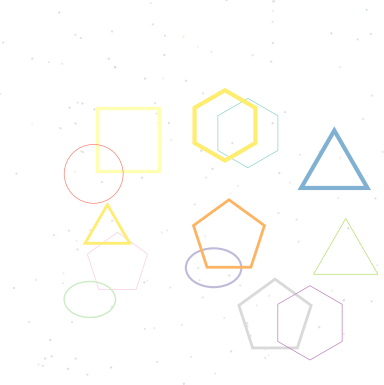[{"shape": "hexagon", "thickness": 0.5, "radius": 0.45, "center": [0.644, 0.654]}, {"shape": "square", "thickness": 2.5, "radius": 0.4, "center": [0.332, 0.637]}, {"shape": "oval", "thickness": 1.5, "radius": 0.36, "center": [0.555, 0.305]}, {"shape": "circle", "thickness": 0.5, "radius": 0.38, "center": [0.243, 0.548]}, {"shape": "triangle", "thickness": 3, "radius": 0.5, "center": [0.868, 0.562]}, {"shape": "pentagon", "thickness": 2, "radius": 0.48, "center": [0.595, 0.384]}, {"shape": "triangle", "thickness": 0.5, "radius": 0.48, "center": [0.898, 0.336]}, {"shape": "pentagon", "thickness": 0.5, "radius": 0.41, "center": [0.305, 0.314]}, {"shape": "pentagon", "thickness": 2, "radius": 0.49, "center": [0.714, 0.176]}, {"shape": "hexagon", "thickness": 0.5, "radius": 0.48, "center": [0.805, 0.161]}, {"shape": "oval", "thickness": 1, "radius": 0.33, "center": [0.233, 0.222]}, {"shape": "hexagon", "thickness": 3, "radius": 0.46, "center": [0.584, 0.674]}, {"shape": "triangle", "thickness": 2, "radius": 0.33, "center": [0.279, 0.402]}]